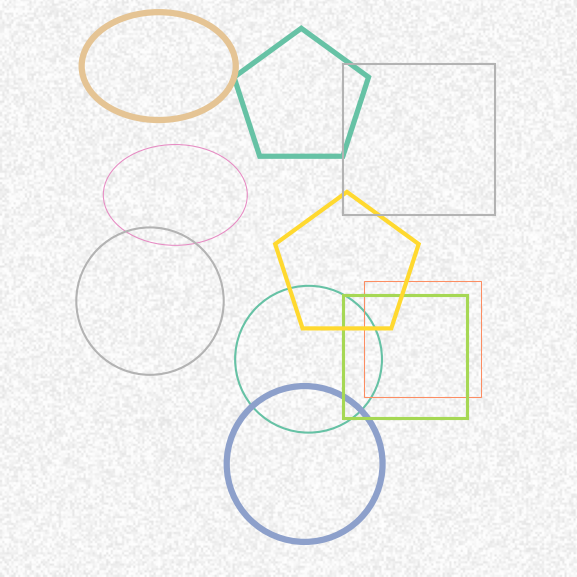[{"shape": "circle", "thickness": 1, "radius": 0.64, "center": [0.534, 0.377]}, {"shape": "pentagon", "thickness": 2.5, "radius": 0.61, "center": [0.522, 0.828]}, {"shape": "square", "thickness": 0.5, "radius": 0.5, "center": [0.732, 0.413]}, {"shape": "circle", "thickness": 3, "radius": 0.67, "center": [0.528, 0.196]}, {"shape": "oval", "thickness": 0.5, "radius": 0.62, "center": [0.304, 0.662]}, {"shape": "square", "thickness": 1.5, "radius": 0.53, "center": [0.701, 0.382]}, {"shape": "pentagon", "thickness": 2, "radius": 0.65, "center": [0.601, 0.536]}, {"shape": "oval", "thickness": 3, "radius": 0.67, "center": [0.275, 0.885]}, {"shape": "circle", "thickness": 1, "radius": 0.64, "center": [0.26, 0.478]}, {"shape": "square", "thickness": 1, "radius": 0.65, "center": [0.725, 0.757]}]